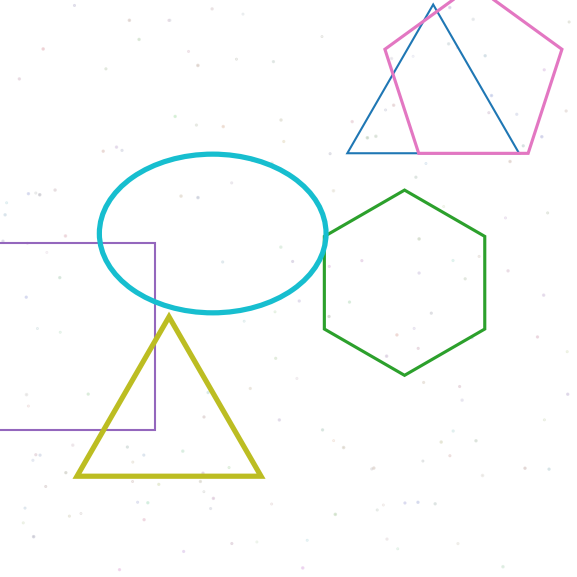[{"shape": "triangle", "thickness": 1, "radius": 0.86, "center": [0.75, 0.82]}, {"shape": "hexagon", "thickness": 1.5, "radius": 0.8, "center": [0.701, 0.51]}, {"shape": "square", "thickness": 1, "radius": 0.81, "center": [0.106, 0.416]}, {"shape": "pentagon", "thickness": 1.5, "radius": 0.81, "center": [0.82, 0.864]}, {"shape": "triangle", "thickness": 2.5, "radius": 0.92, "center": [0.293, 0.267]}, {"shape": "oval", "thickness": 2.5, "radius": 0.98, "center": [0.368, 0.595]}]